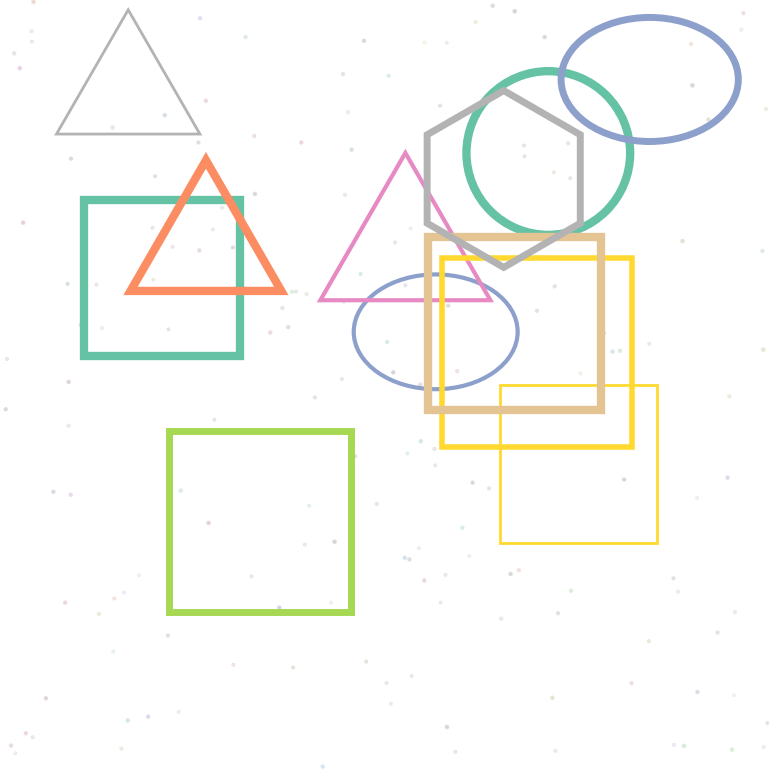[{"shape": "square", "thickness": 3, "radius": 0.51, "center": [0.211, 0.639]}, {"shape": "circle", "thickness": 3, "radius": 0.53, "center": [0.712, 0.801]}, {"shape": "triangle", "thickness": 3, "radius": 0.57, "center": [0.267, 0.679]}, {"shape": "oval", "thickness": 1.5, "radius": 0.53, "center": [0.566, 0.569]}, {"shape": "oval", "thickness": 2.5, "radius": 0.58, "center": [0.844, 0.897]}, {"shape": "triangle", "thickness": 1.5, "radius": 0.64, "center": [0.526, 0.674]}, {"shape": "square", "thickness": 2.5, "radius": 0.59, "center": [0.338, 0.323]}, {"shape": "square", "thickness": 2, "radius": 0.62, "center": [0.697, 0.542]}, {"shape": "square", "thickness": 1, "radius": 0.51, "center": [0.751, 0.397]}, {"shape": "square", "thickness": 3, "radius": 0.56, "center": [0.668, 0.58]}, {"shape": "triangle", "thickness": 1, "radius": 0.54, "center": [0.166, 0.88]}, {"shape": "hexagon", "thickness": 2.5, "radius": 0.57, "center": [0.654, 0.768]}]